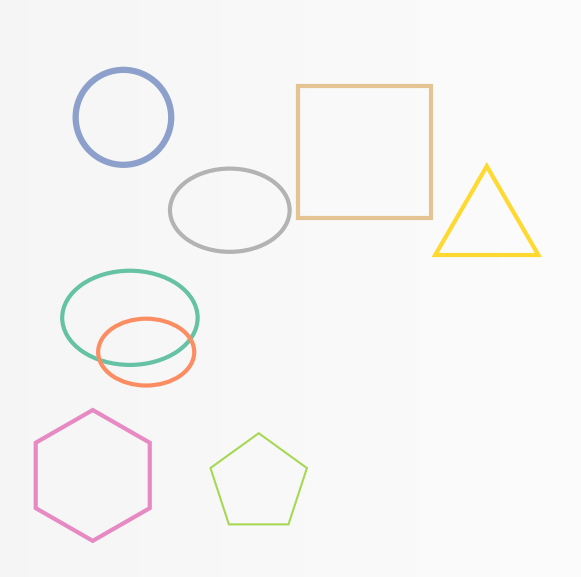[{"shape": "oval", "thickness": 2, "radius": 0.58, "center": [0.224, 0.449]}, {"shape": "oval", "thickness": 2, "radius": 0.41, "center": [0.252, 0.389]}, {"shape": "circle", "thickness": 3, "radius": 0.41, "center": [0.212, 0.796]}, {"shape": "hexagon", "thickness": 2, "radius": 0.57, "center": [0.16, 0.176]}, {"shape": "pentagon", "thickness": 1, "radius": 0.44, "center": [0.445, 0.162]}, {"shape": "triangle", "thickness": 2, "radius": 0.51, "center": [0.837, 0.609]}, {"shape": "square", "thickness": 2, "radius": 0.57, "center": [0.627, 0.735]}, {"shape": "oval", "thickness": 2, "radius": 0.51, "center": [0.395, 0.635]}]